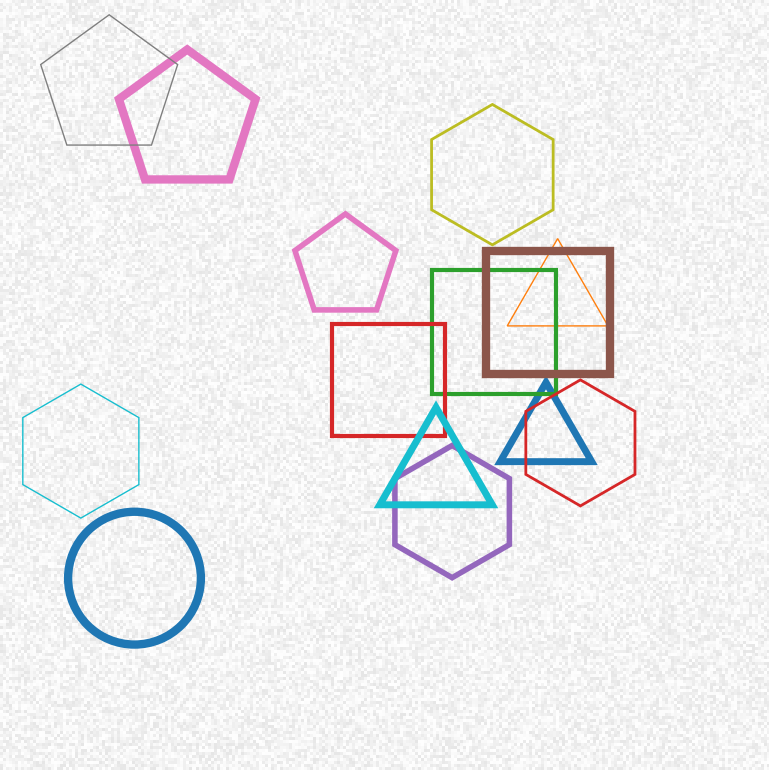[{"shape": "circle", "thickness": 3, "radius": 0.43, "center": [0.175, 0.249]}, {"shape": "triangle", "thickness": 2.5, "radius": 0.34, "center": [0.709, 0.435]}, {"shape": "triangle", "thickness": 0.5, "radius": 0.38, "center": [0.724, 0.615]}, {"shape": "square", "thickness": 1.5, "radius": 0.4, "center": [0.641, 0.568]}, {"shape": "hexagon", "thickness": 1, "radius": 0.41, "center": [0.754, 0.425]}, {"shape": "square", "thickness": 1.5, "radius": 0.37, "center": [0.504, 0.506]}, {"shape": "hexagon", "thickness": 2, "radius": 0.43, "center": [0.587, 0.336]}, {"shape": "square", "thickness": 3, "radius": 0.4, "center": [0.712, 0.594]}, {"shape": "pentagon", "thickness": 2, "radius": 0.34, "center": [0.449, 0.653]}, {"shape": "pentagon", "thickness": 3, "radius": 0.47, "center": [0.243, 0.842]}, {"shape": "pentagon", "thickness": 0.5, "radius": 0.47, "center": [0.142, 0.887]}, {"shape": "hexagon", "thickness": 1, "radius": 0.46, "center": [0.639, 0.773]}, {"shape": "triangle", "thickness": 2.5, "radius": 0.42, "center": [0.566, 0.387]}, {"shape": "hexagon", "thickness": 0.5, "radius": 0.44, "center": [0.105, 0.414]}]